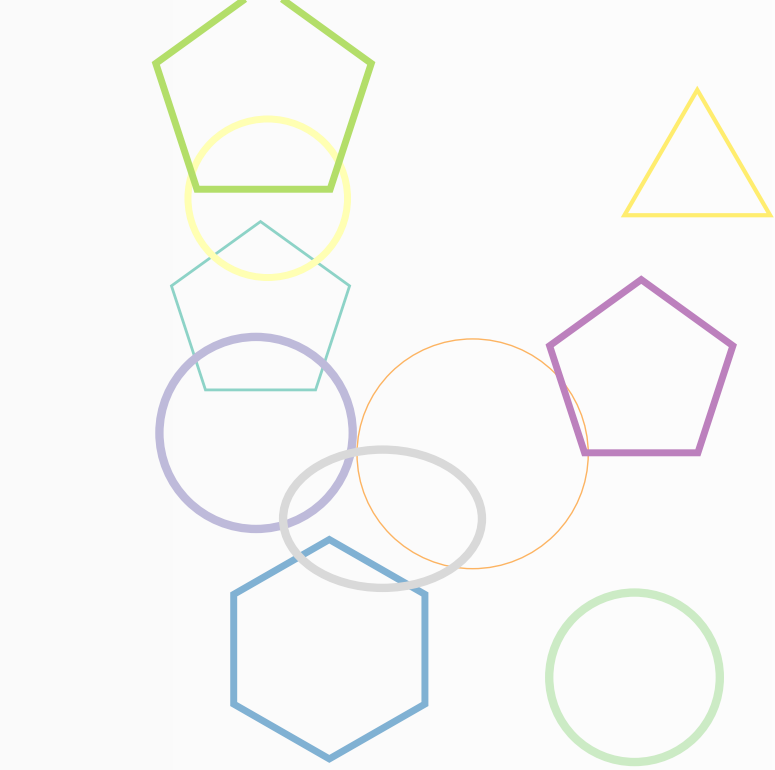[{"shape": "pentagon", "thickness": 1, "radius": 0.6, "center": [0.336, 0.591]}, {"shape": "circle", "thickness": 2.5, "radius": 0.51, "center": [0.345, 0.743]}, {"shape": "circle", "thickness": 3, "radius": 0.62, "center": [0.33, 0.438]}, {"shape": "hexagon", "thickness": 2.5, "radius": 0.71, "center": [0.425, 0.157]}, {"shape": "circle", "thickness": 0.5, "radius": 0.75, "center": [0.61, 0.411]}, {"shape": "pentagon", "thickness": 2.5, "radius": 0.73, "center": [0.34, 0.872]}, {"shape": "oval", "thickness": 3, "radius": 0.64, "center": [0.494, 0.326]}, {"shape": "pentagon", "thickness": 2.5, "radius": 0.62, "center": [0.827, 0.513]}, {"shape": "circle", "thickness": 3, "radius": 0.55, "center": [0.819, 0.12]}, {"shape": "triangle", "thickness": 1.5, "radius": 0.54, "center": [0.9, 0.775]}]